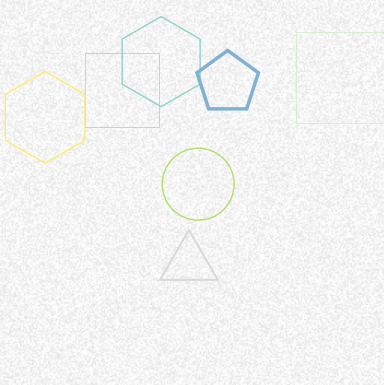[{"shape": "hexagon", "thickness": 1, "radius": 0.58, "center": [0.418, 0.84]}, {"shape": "square", "thickness": 0.5, "radius": 0.48, "center": [0.316, 0.767]}, {"shape": "pentagon", "thickness": 2.5, "radius": 0.42, "center": [0.591, 0.785]}, {"shape": "circle", "thickness": 1, "radius": 0.47, "center": [0.515, 0.522]}, {"shape": "triangle", "thickness": 1.5, "radius": 0.43, "center": [0.491, 0.316]}, {"shape": "square", "thickness": 0.5, "radius": 0.59, "center": [0.886, 0.798]}, {"shape": "hexagon", "thickness": 1, "radius": 0.6, "center": [0.117, 0.695]}]